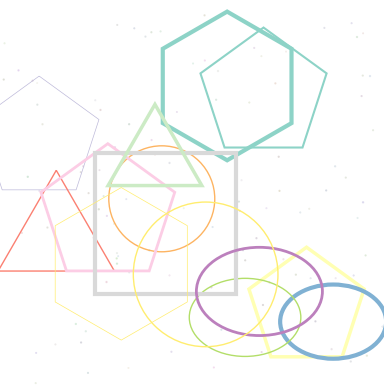[{"shape": "pentagon", "thickness": 1.5, "radius": 0.86, "center": [0.684, 0.756]}, {"shape": "hexagon", "thickness": 3, "radius": 0.97, "center": [0.59, 0.777]}, {"shape": "pentagon", "thickness": 2.5, "radius": 0.79, "center": [0.796, 0.201]}, {"shape": "pentagon", "thickness": 0.5, "radius": 0.82, "center": [0.102, 0.639]}, {"shape": "triangle", "thickness": 1, "radius": 0.87, "center": [0.146, 0.383]}, {"shape": "oval", "thickness": 3, "radius": 0.69, "center": [0.865, 0.165]}, {"shape": "circle", "thickness": 1, "radius": 0.69, "center": [0.42, 0.484]}, {"shape": "oval", "thickness": 1, "radius": 0.72, "center": [0.637, 0.176]}, {"shape": "pentagon", "thickness": 2, "radius": 0.91, "center": [0.28, 0.444]}, {"shape": "square", "thickness": 3, "radius": 0.92, "center": [0.43, 0.419]}, {"shape": "oval", "thickness": 2, "radius": 0.82, "center": [0.674, 0.243]}, {"shape": "triangle", "thickness": 2.5, "radius": 0.7, "center": [0.402, 0.588]}, {"shape": "hexagon", "thickness": 0.5, "radius": 0.99, "center": [0.315, 0.315]}, {"shape": "circle", "thickness": 1, "radius": 0.94, "center": [0.534, 0.287]}]